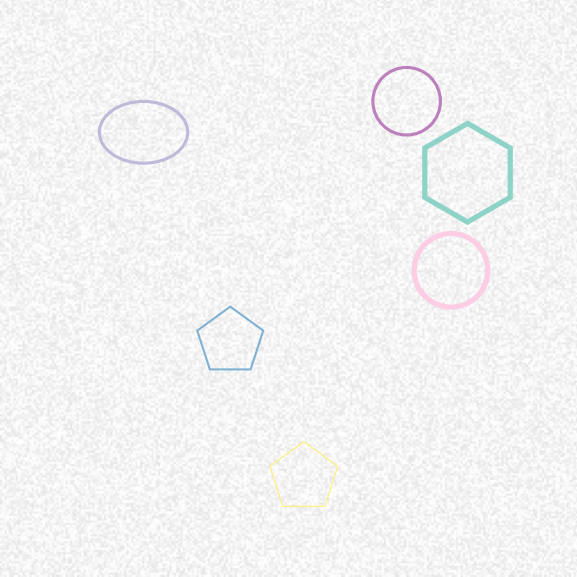[{"shape": "hexagon", "thickness": 2.5, "radius": 0.43, "center": [0.81, 0.7]}, {"shape": "oval", "thickness": 1.5, "radius": 0.38, "center": [0.249, 0.77]}, {"shape": "pentagon", "thickness": 1, "radius": 0.3, "center": [0.399, 0.408]}, {"shape": "circle", "thickness": 2.5, "radius": 0.32, "center": [0.781, 0.531]}, {"shape": "circle", "thickness": 1.5, "radius": 0.29, "center": [0.704, 0.824]}, {"shape": "pentagon", "thickness": 0.5, "radius": 0.31, "center": [0.526, 0.173]}]